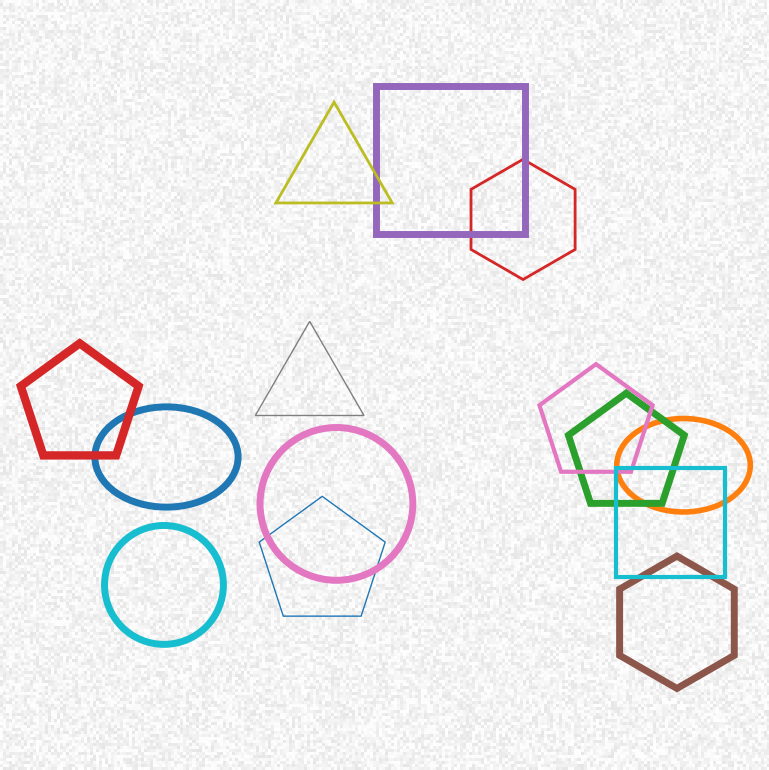[{"shape": "oval", "thickness": 2.5, "radius": 0.47, "center": [0.216, 0.407]}, {"shape": "pentagon", "thickness": 0.5, "radius": 0.43, "center": [0.418, 0.269]}, {"shape": "oval", "thickness": 2, "radius": 0.43, "center": [0.888, 0.396]}, {"shape": "pentagon", "thickness": 2.5, "radius": 0.4, "center": [0.813, 0.41]}, {"shape": "pentagon", "thickness": 3, "radius": 0.4, "center": [0.104, 0.474]}, {"shape": "hexagon", "thickness": 1, "radius": 0.39, "center": [0.679, 0.715]}, {"shape": "square", "thickness": 2.5, "radius": 0.48, "center": [0.585, 0.792]}, {"shape": "hexagon", "thickness": 2.5, "radius": 0.43, "center": [0.879, 0.192]}, {"shape": "pentagon", "thickness": 1.5, "radius": 0.39, "center": [0.774, 0.45]}, {"shape": "circle", "thickness": 2.5, "radius": 0.5, "center": [0.437, 0.346]}, {"shape": "triangle", "thickness": 0.5, "radius": 0.41, "center": [0.402, 0.501]}, {"shape": "triangle", "thickness": 1, "radius": 0.44, "center": [0.434, 0.78]}, {"shape": "circle", "thickness": 2.5, "radius": 0.39, "center": [0.213, 0.24]}, {"shape": "square", "thickness": 1.5, "radius": 0.35, "center": [0.87, 0.322]}]